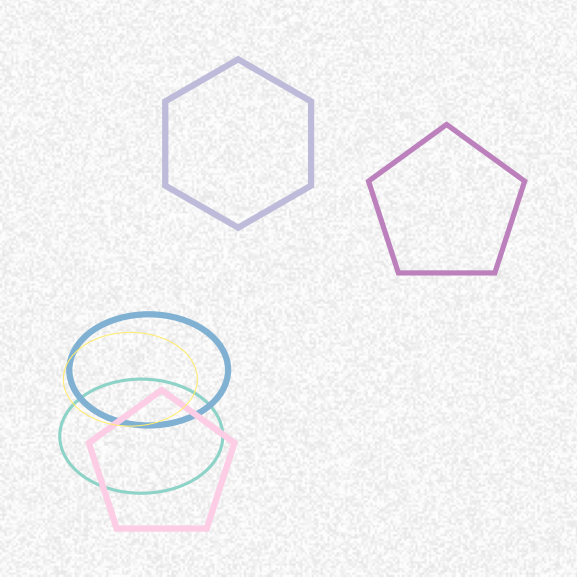[{"shape": "oval", "thickness": 1.5, "radius": 0.71, "center": [0.245, 0.244]}, {"shape": "hexagon", "thickness": 3, "radius": 0.73, "center": [0.412, 0.751]}, {"shape": "oval", "thickness": 3, "radius": 0.69, "center": [0.257, 0.359]}, {"shape": "pentagon", "thickness": 3, "radius": 0.66, "center": [0.28, 0.191]}, {"shape": "pentagon", "thickness": 2.5, "radius": 0.71, "center": [0.773, 0.641]}, {"shape": "oval", "thickness": 0.5, "radius": 0.58, "center": [0.226, 0.342]}]